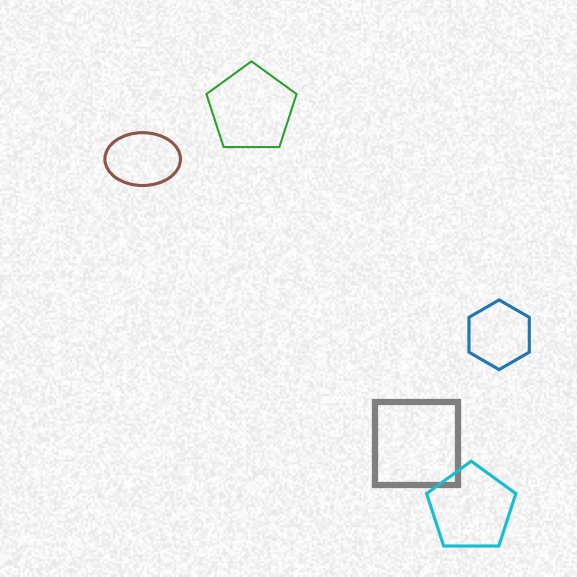[{"shape": "hexagon", "thickness": 1.5, "radius": 0.3, "center": [0.864, 0.419]}, {"shape": "pentagon", "thickness": 1, "radius": 0.41, "center": [0.435, 0.811]}, {"shape": "oval", "thickness": 1.5, "radius": 0.33, "center": [0.247, 0.724]}, {"shape": "square", "thickness": 3, "radius": 0.36, "center": [0.721, 0.232]}, {"shape": "pentagon", "thickness": 1.5, "radius": 0.41, "center": [0.816, 0.119]}]